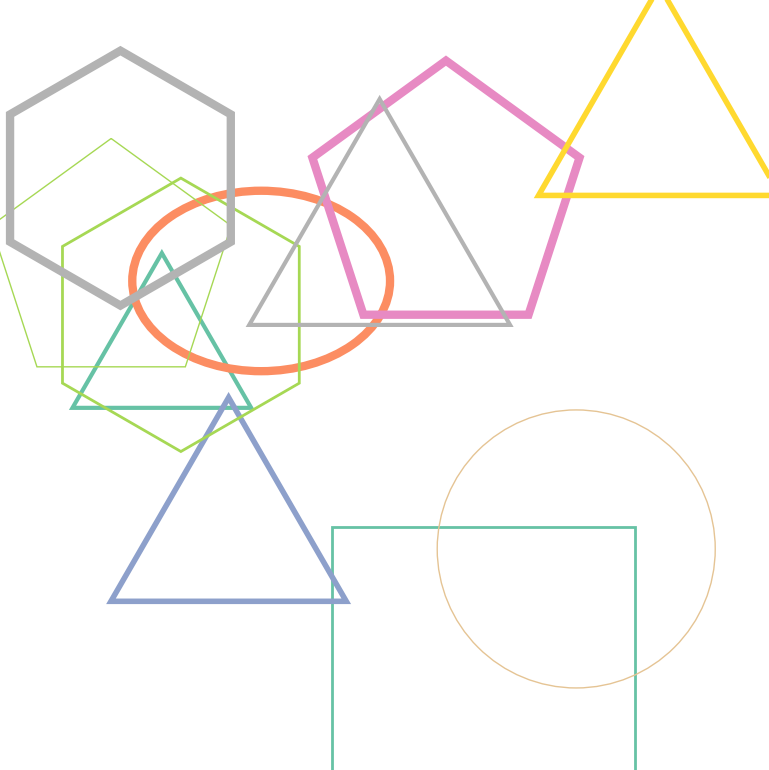[{"shape": "triangle", "thickness": 1.5, "radius": 0.67, "center": [0.21, 0.537]}, {"shape": "square", "thickness": 1, "radius": 0.98, "center": [0.628, 0.118]}, {"shape": "oval", "thickness": 3, "radius": 0.84, "center": [0.339, 0.635]}, {"shape": "triangle", "thickness": 2, "radius": 0.88, "center": [0.297, 0.307]}, {"shape": "pentagon", "thickness": 3, "radius": 0.91, "center": [0.579, 0.739]}, {"shape": "pentagon", "thickness": 0.5, "radius": 0.82, "center": [0.144, 0.656]}, {"shape": "hexagon", "thickness": 1, "radius": 0.89, "center": [0.235, 0.591]}, {"shape": "triangle", "thickness": 2, "radius": 0.91, "center": [0.856, 0.837]}, {"shape": "circle", "thickness": 0.5, "radius": 0.9, "center": [0.748, 0.287]}, {"shape": "triangle", "thickness": 1.5, "radius": 0.98, "center": [0.493, 0.676]}, {"shape": "hexagon", "thickness": 3, "radius": 0.83, "center": [0.156, 0.769]}]